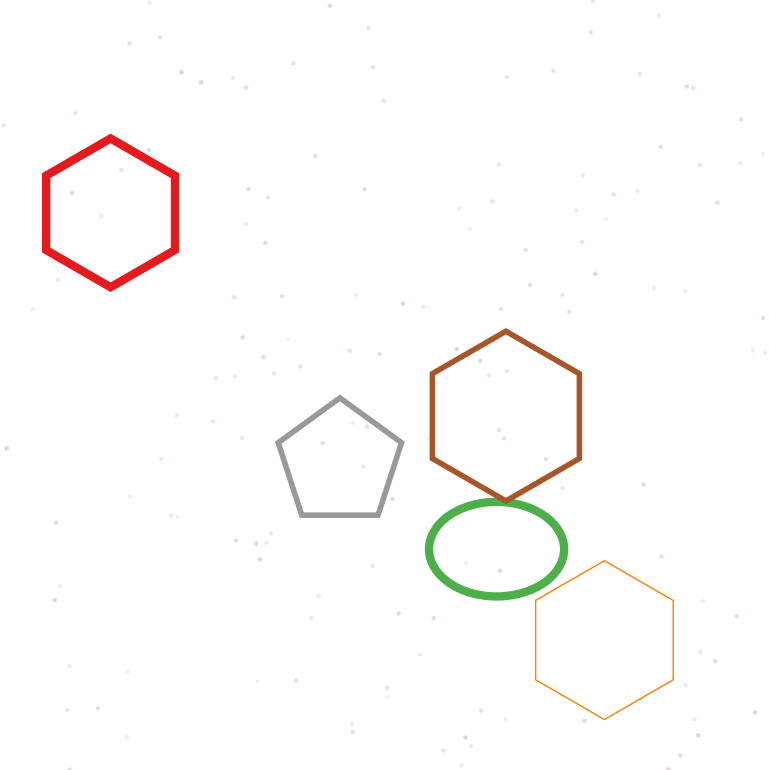[{"shape": "hexagon", "thickness": 3, "radius": 0.48, "center": [0.144, 0.724]}, {"shape": "oval", "thickness": 3, "radius": 0.44, "center": [0.645, 0.287]}, {"shape": "hexagon", "thickness": 0.5, "radius": 0.52, "center": [0.785, 0.169]}, {"shape": "hexagon", "thickness": 2, "radius": 0.55, "center": [0.657, 0.46]}, {"shape": "pentagon", "thickness": 2, "radius": 0.42, "center": [0.441, 0.399]}]